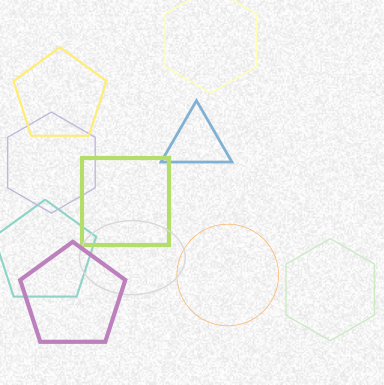[{"shape": "pentagon", "thickness": 1.5, "radius": 0.7, "center": [0.117, 0.342]}, {"shape": "hexagon", "thickness": 1, "radius": 0.69, "center": [0.547, 0.895]}, {"shape": "hexagon", "thickness": 1, "radius": 0.66, "center": [0.134, 0.578]}, {"shape": "triangle", "thickness": 2, "radius": 0.53, "center": [0.51, 0.632]}, {"shape": "circle", "thickness": 0.5, "radius": 0.66, "center": [0.592, 0.286]}, {"shape": "square", "thickness": 3, "radius": 0.56, "center": [0.325, 0.477]}, {"shape": "oval", "thickness": 1, "radius": 0.69, "center": [0.344, 0.331]}, {"shape": "pentagon", "thickness": 3, "radius": 0.72, "center": [0.189, 0.228]}, {"shape": "hexagon", "thickness": 1, "radius": 0.66, "center": [0.858, 0.248]}, {"shape": "pentagon", "thickness": 1.5, "radius": 0.64, "center": [0.156, 0.75]}]